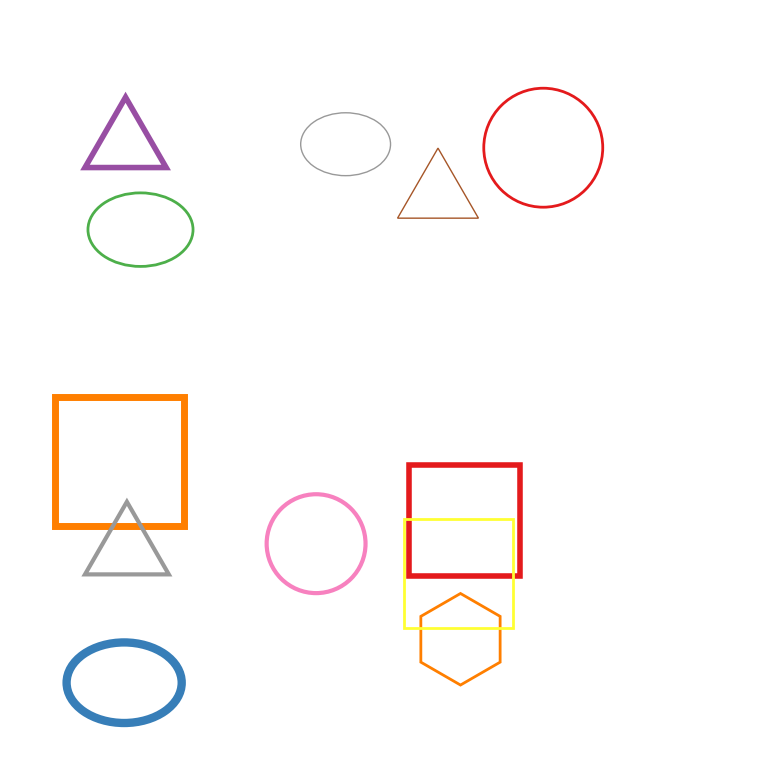[{"shape": "circle", "thickness": 1, "radius": 0.39, "center": [0.706, 0.808]}, {"shape": "square", "thickness": 2, "radius": 0.36, "center": [0.604, 0.324]}, {"shape": "oval", "thickness": 3, "radius": 0.37, "center": [0.161, 0.113]}, {"shape": "oval", "thickness": 1, "radius": 0.34, "center": [0.182, 0.702]}, {"shape": "triangle", "thickness": 2, "radius": 0.3, "center": [0.163, 0.813]}, {"shape": "square", "thickness": 2.5, "radius": 0.42, "center": [0.155, 0.4]}, {"shape": "hexagon", "thickness": 1, "radius": 0.3, "center": [0.598, 0.17]}, {"shape": "square", "thickness": 1, "radius": 0.35, "center": [0.595, 0.255]}, {"shape": "triangle", "thickness": 0.5, "radius": 0.3, "center": [0.569, 0.747]}, {"shape": "circle", "thickness": 1.5, "radius": 0.32, "center": [0.411, 0.294]}, {"shape": "triangle", "thickness": 1.5, "radius": 0.31, "center": [0.165, 0.285]}, {"shape": "oval", "thickness": 0.5, "radius": 0.29, "center": [0.449, 0.813]}]